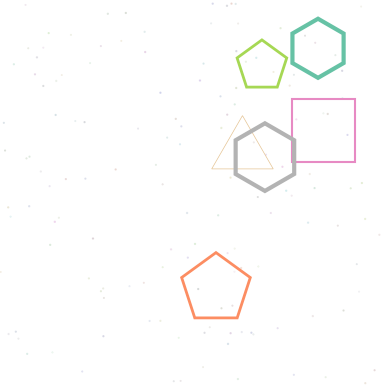[{"shape": "hexagon", "thickness": 3, "radius": 0.38, "center": [0.826, 0.875]}, {"shape": "pentagon", "thickness": 2, "radius": 0.47, "center": [0.561, 0.25]}, {"shape": "square", "thickness": 1.5, "radius": 0.41, "center": [0.84, 0.661]}, {"shape": "pentagon", "thickness": 2, "radius": 0.34, "center": [0.68, 0.829]}, {"shape": "triangle", "thickness": 0.5, "radius": 0.46, "center": [0.63, 0.607]}, {"shape": "hexagon", "thickness": 3, "radius": 0.44, "center": [0.688, 0.592]}]